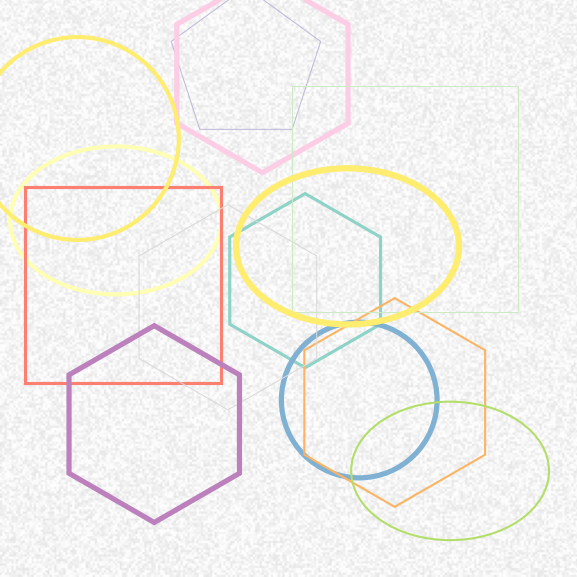[{"shape": "hexagon", "thickness": 1.5, "radius": 0.75, "center": [0.528, 0.513]}, {"shape": "oval", "thickness": 2, "radius": 0.92, "center": [0.201, 0.617]}, {"shape": "pentagon", "thickness": 0.5, "radius": 0.68, "center": [0.426, 0.885]}, {"shape": "square", "thickness": 1.5, "radius": 0.85, "center": [0.214, 0.505]}, {"shape": "circle", "thickness": 2.5, "radius": 0.67, "center": [0.622, 0.307]}, {"shape": "hexagon", "thickness": 1, "radius": 0.9, "center": [0.683, 0.302]}, {"shape": "oval", "thickness": 1, "radius": 0.86, "center": [0.779, 0.184]}, {"shape": "hexagon", "thickness": 2.5, "radius": 0.86, "center": [0.454, 0.871]}, {"shape": "hexagon", "thickness": 0.5, "radius": 0.89, "center": [0.395, 0.467]}, {"shape": "hexagon", "thickness": 2.5, "radius": 0.85, "center": [0.267, 0.265]}, {"shape": "square", "thickness": 0.5, "radius": 0.98, "center": [0.702, 0.655]}, {"shape": "circle", "thickness": 2, "radius": 0.88, "center": [0.134, 0.759]}, {"shape": "oval", "thickness": 3, "radius": 0.97, "center": [0.602, 0.573]}]